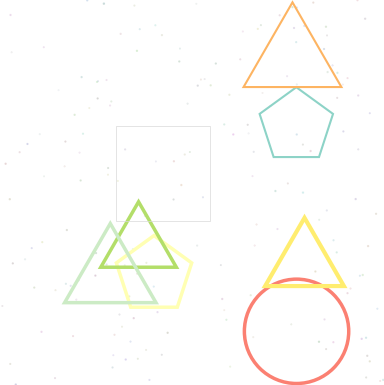[{"shape": "pentagon", "thickness": 1.5, "radius": 0.5, "center": [0.77, 0.673]}, {"shape": "pentagon", "thickness": 2.5, "radius": 0.51, "center": [0.4, 0.285]}, {"shape": "circle", "thickness": 2.5, "radius": 0.68, "center": [0.77, 0.139]}, {"shape": "triangle", "thickness": 1.5, "radius": 0.73, "center": [0.76, 0.847]}, {"shape": "triangle", "thickness": 2.5, "radius": 0.57, "center": [0.36, 0.363]}, {"shape": "square", "thickness": 0.5, "radius": 0.62, "center": [0.423, 0.55]}, {"shape": "triangle", "thickness": 2.5, "radius": 0.69, "center": [0.286, 0.282]}, {"shape": "triangle", "thickness": 3, "radius": 0.59, "center": [0.791, 0.316]}]